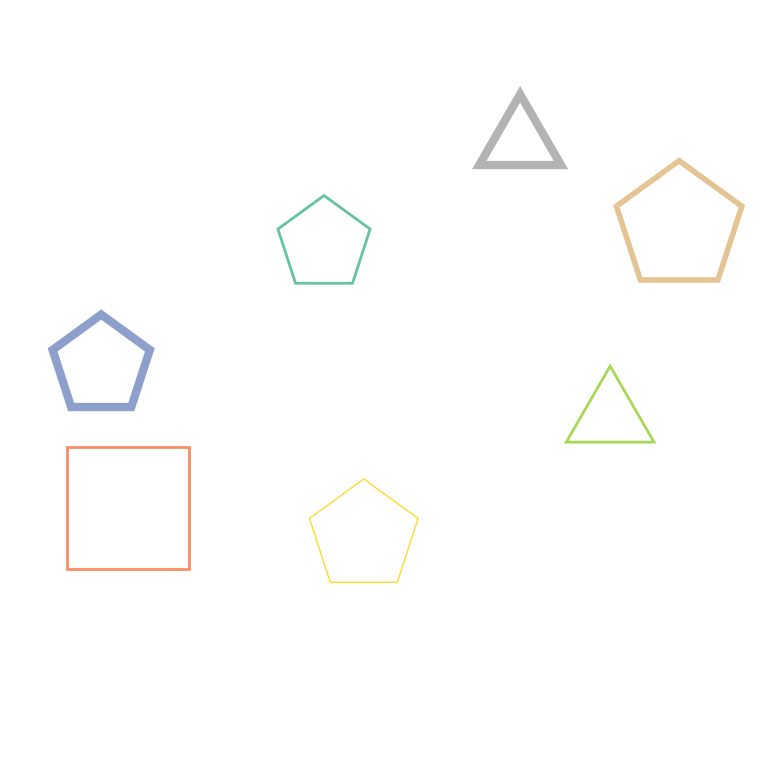[{"shape": "pentagon", "thickness": 1, "radius": 0.31, "center": [0.421, 0.683]}, {"shape": "square", "thickness": 1, "radius": 0.4, "center": [0.166, 0.34]}, {"shape": "pentagon", "thickness": 3, "radius": 0.33, "center": [0.131, 0.525]}, {"shape": "triangle", "thickness": 1, "radius": 0.33, "center": [0.792, 0.459]}, {"shape": "pentagon", "thickness": 0.5, "radius": 0.37, "center": [0.472, 0.304]}, {"shape": "pentagon", "thickness": 2, "radius": 0.43, "center": [0.882, 0.706]}, {"shape": "triangle", "thickness": 3, "radius": 0.31, "center": [0.675, 0.816]}]